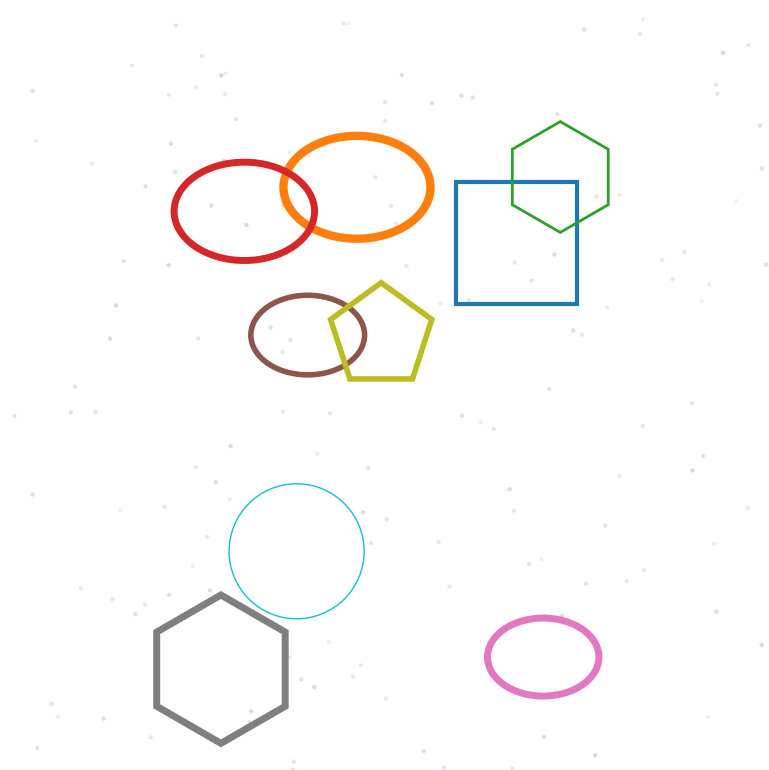[{"shape": "square", "thickness": 1.5, "radius": 0.39, "center": [0.671, 0.684]}, {"shape": "oval", "thickness": 3, "radius": 0.48, "center": [0.464, 0.757]}, {"shape": "hexagon", "thickness": 1, "radius": 0.36, "center": [0.728, 0.77]}, {"shape": "oval", "thickness": 2.5, "radius": 0.46, "center": [0.317, 0.726]}, {"shape": "oval", "thickness": 2, "radius": 0.37, "center": [0.4, 0.565]}, {"shape": "oval", "thickness": 2.5, "radius": 0.36, "center": [0.705, 0.147]}, {"shape": "hexagon", "thickness": 2.5, "radius": 0.48, "center": [0.287, 0.131]}, {"shape": "pentagon", "thickness": 2, "radius": 0.35, "center": [0.495, 0.564]}, {"shape": "circle", "thickness": 0.5, "radius": 0.44, "center": [0.385, 0.284]}]